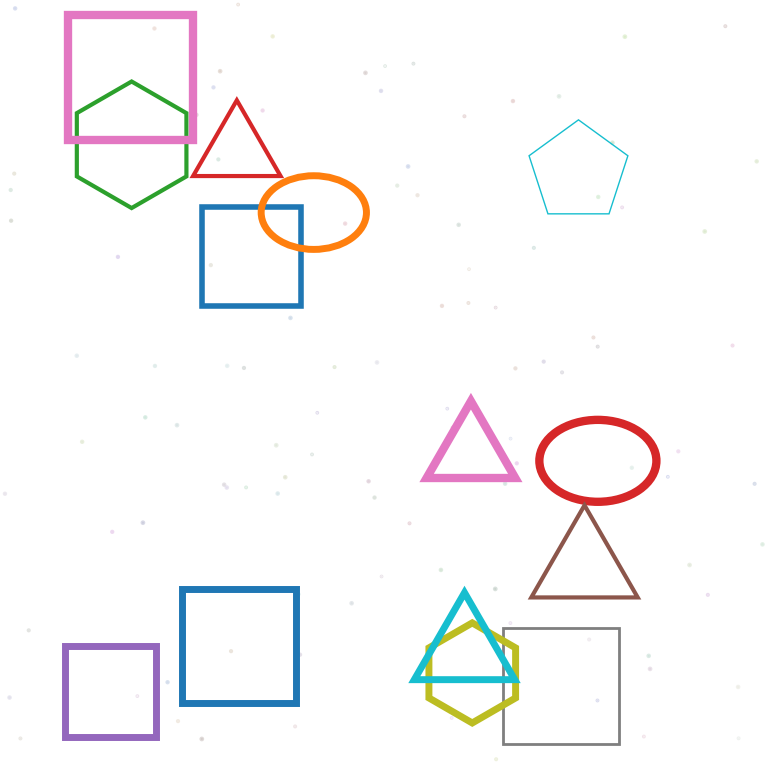[{"shape": "square", "thickness": 2.5, "radius": 0.37, "center": [0.311, 0.162]}, {"shape": "square", "thickness": 2, "radius": 0.32, "center": [0.327, 0.667]}, {"shape": "oval", "thickness": 2.5, "radius": 0.34, "center": [0.408, 0.724]}, {"shape": "hexagon", "thickness": 1.5, "radius": 0.41, "center": [0.171, 0.812]}, {"shape": "oval", "thickness": 3, "radius": 0.38, "center": [0.776, 0.402]}, {"shape": "triangle", "thickness": 1.5, "radius": 0.33, "center": [0.308, 0.804]}, {"shape": "square", "thickness": 2.5, "radius": 0.3, "center": [0.143, 0.102]}, {"shape": "triangle", "thickness": 1.5, "radius": 0.4, "center": [0.759, 0.264]}, {"shape": "square", "thickness": 3, "radius": 0.41, "center": [0.17, 0.899]}, {"shape": "triangle", "thickness": 3, "radius": 0.33, "center": [0.612, 0.412]}, {"shape": "square", "thickness": 1, "radius": 0.38, "center": [0.729, 0.109]}, {"shape": "hexagon", "thickness": 2.5, "radius": 0.32, "center": [0.613, 0.126]}, {"shape": "triangle", "thickness": 2.5, "radius": 0.38, "center": [0.603, 0.155]}, {"shape": "pentagon", "thickness": 0.5, "radius": 0.34, "center": [0.751, 0.777]}]